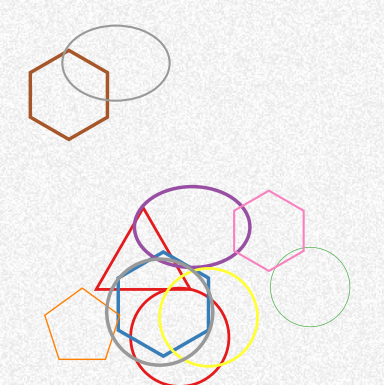[{"shape": "triangle", "thickness": 2, "radius": 0.71, "center": [0.372, 0.319]}, {"shape": "circle", "thickness": 2, "radius": 0.64, "center": [0.467, 0.124]}, {"shape": "hexagon", "thickness": 2.5, "radius": 0.68, "center": [0.424, 0.21]}, {"shape": "circle", "thickness": 0.5, "radius": 0.52, "center": [0.806, 0.254]}, {"shape": "oval", "thickness": 2.5, "radius": 0.75, "center": [0.499, 0.41]}, {"shape": "pentagon", "thickness": 1, "radius": 0.51, "center": [0.214, 0.149]}, {"shape": "circle", "thickness": 2, "radius": 0.64, "center": [0.542, 0.176]}, {"shape": "hexagon", "thickness": 2.5, "radius": 0.58, "center": [0.179, 0.754]}, {"shape": "hexagon", "thickness": 1.5, "radius": 0.52, "center": [0.698, 0.4]}, {"shape": "oval", "thickness": 1.5, "radius": 0.7, "center": [0.301, 0.836]}, {"shape": "circle", "thickness": 2.5, "radius": 0.69, "center": [0.415, 0.189]}]